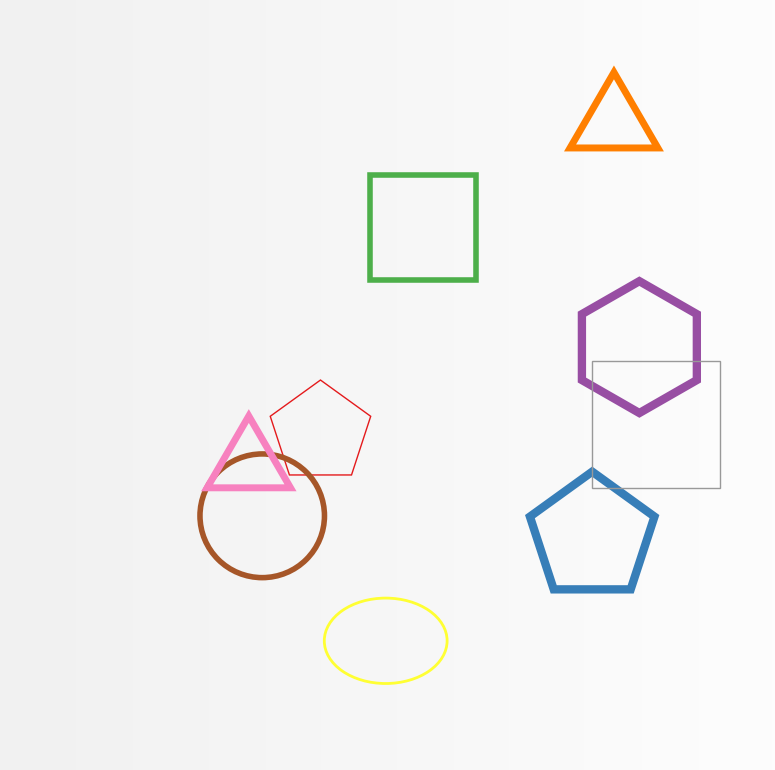[{"shape": "pentagon", "thickness": 0.5, "radius": 0.34, "center": [0.414, 0.438]}, {"shape": "pentagon", "thickness": 3, "radius": 0.42, "center": [0.764, 0.303]}, {"shape": "square", "thickness": 2, "radius": 0.34, "center": [0.545, 0.705]}, {"shape": "hexagon", "thickness": 3, "radius": 0.43, "center": [0.825, 0.549]}, {"shape": "triangle", "thickness": 2.5, "radius": 0.33, "center": [0.792, 0.841]}, {"shape": "oval", "thickness": 1, "radius": 0.4, "center": [0.498, 0.168]}, {"shape": "circle", "thickness": 2, "radius": 0.4, "center": [0.338, 0.33]}, {"shape": "triangle", "thickness": 2.5, "radius": 0.31, "center": [0.321, 0.398]}, {"shape": "square", "thickness": 0.5, "radius": 0.41, "center": [0.847, 0.449]}]